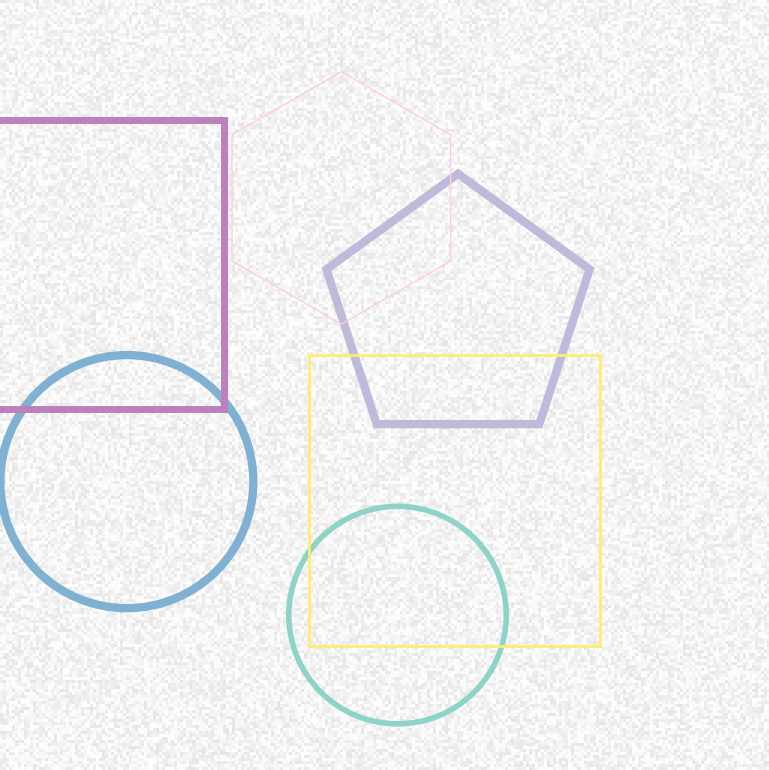[{"shape": "circle", "thickness": 2, "radius": 0.71, "center": [0.516, 0.201]}, {"shape": "pentagon", "thickness": 3, "radius": 0.9, "center": [0.595, 0.595]}, {"shape": "circle", "thickness": 3, "radius": 0.82, "center": [0.165, 0.375]}, {"shape": "hexagon", "thickness": 0.5, "radius": 0.82, "center": [0.443, 0.743]}, {"shape": "square", "thickness": 2.5, "radius": 0.94, "center": [0.103, 0.657]}, {"shape": "square", "thickness": 1, "radius": 0.94, "center": [0.59, 0.35]}]